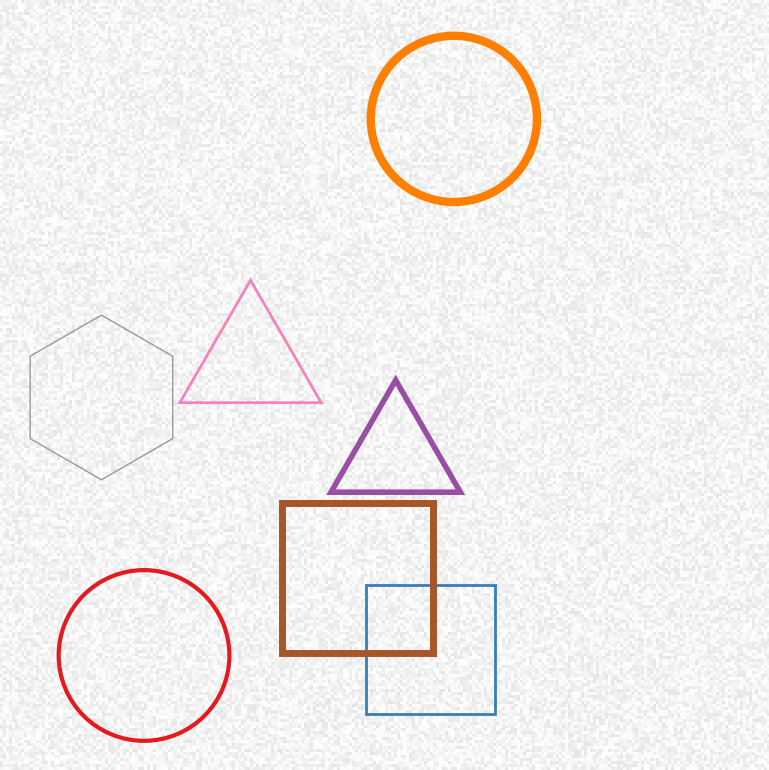[{"shape": "circle", "thickness": 1.5, "radius": 0.55, "center": [0.187, 0.149]}, {"shape": "square", "thickness": 1, "radius": 0.42, "center": [0.559, 0.157]}, {"shape": "triangle", "thickness": 2, "radius": 0.48, "center": [0.514, 0.409]}, {"shape": "circle", "thickness": 3, "radius": 0.54, "center": [0.589, 0.846]}, {"shape": "square", "thickness": 2.5, "radius": 0.49, "center": [0.464, 0.249]}, {"shape": "triangle", "thickness": 1, "radius": 0.53, "center": [0.325, 0.53]}, {"shape": "hexagon", "thickness": 0.5, "radius": 0.53, "center": [0.132, 0.484]}]